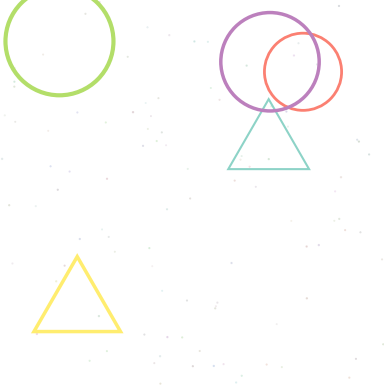[{"shape": "triangle", "thickness": 1.5, "radius": 0.61, "center": [0.698, 0.621]}, {"shape": "circle", "thickness": 2, "radius": 0.5, "center": [0.787, 0.814]}, {"shape": "circle", "thickness": 3, "radius": 0.7, "center": [0.154, 0.893]}, {"shape": "circle", "thickness": 2.5, "radius": 0.64, "center": [0.701, 0.84]}, {"shape": "triangle", "thickness": 2.5, "radius": 0.65, "center": [0.201, 0.204]}]